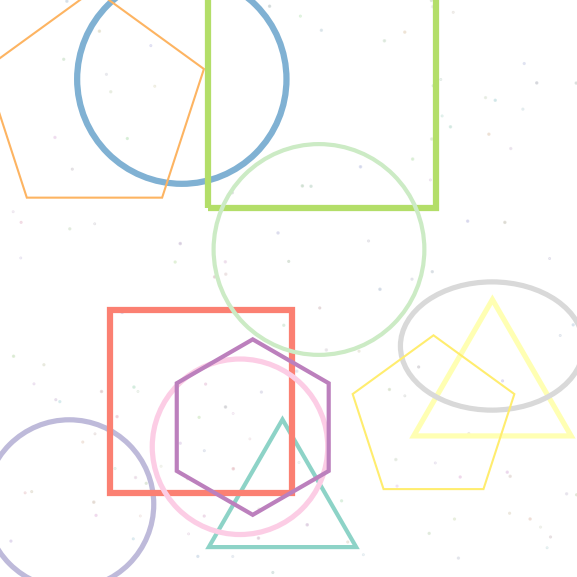[{"shape": "triangle", "thickness": 2, "radius": 0.74, "center": [0.489, 0.125]}, {"shape": "triangle", "thickness": 2.5, "radius": 0.79, "center": [0.853, 0.323]}, {"shape": "circle", "thickness": 2.5, "radius": 0.73, "center": [0.12, 0.126]}, {"shape": "square", "thickness": 3, "radius": 0.79, "center": [0.348, 0.304]}, {"shape": "circle", "thickness": 3, "radius": 0.91, "center": [0.315, 0.862]}, {"shape": "pentagon", "thickness": 1, "radius": 1.0, "center": [0.164, 0.818]}, {"shape": "square", "thickness": 3, "radius": 0.99, "center": [0.558, 0.836]}, {"shape": "circle", "thickness": 2.5, "radius": 0.76, "center": [0.416, 0.226]}, {"shape": "oval", "thickness": 2.5, "radius": 0.79, "center": [0.852, 0.4]}, {"shape": "hexagon", "thickness": 2, "radius": 0.76, "center": [0.438, 0.26]}, {"shape": "circle", "thickness": 2, "radius": 0.91, "center": [0.552, 0.567]}, {"shape": "pentagon", "thickness": 1, "radius": 0.74, "center": [0.751, 0.271]}]